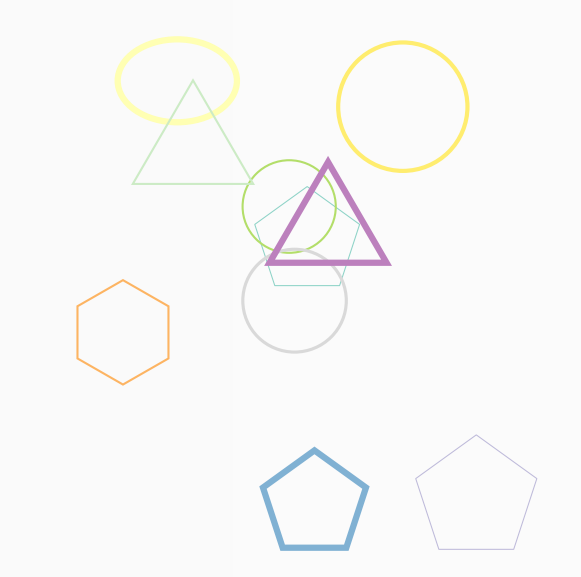[{"shape": "pentagon", "thickness": 0.5, "radius": 0.47, "center": [0.528, 0.581]}, {"shape": "oval", "thickness": 3, "radius": 0.51, "center": [0.305, 0.859]}, {"shape": "pentagon", "thickness": 0.5, "radius": 0.55, "center": [0.819, 0.137]}, {"shape": "pentagon", "thickness": 3, "radius": 0.47, "center": [0.541, 0.126]}, {"shape": "hexagon", "thickness": 1, "radius": 0.45, "center": [0.212, 0.424]}, {"shape": "circle", "thickness": 1, "radius": 0.4, "center": [0.498, 0.642]}, {"shape": "circle", "thickness": 1.5, "radius": 0.45, "center": [0.507, 0.478]}, {"shape": "triangle", "thickness": 3, "radius": 0.58, "center": [0.564, 0.602]}, {"shape": "triangle", "thickness": 1, "radius": 0.6, "center": [0.332, 0.74]}, {"shape": "circle", "thickness": 2, "radius": 0.56, "center": [0.693, 0.814]}]